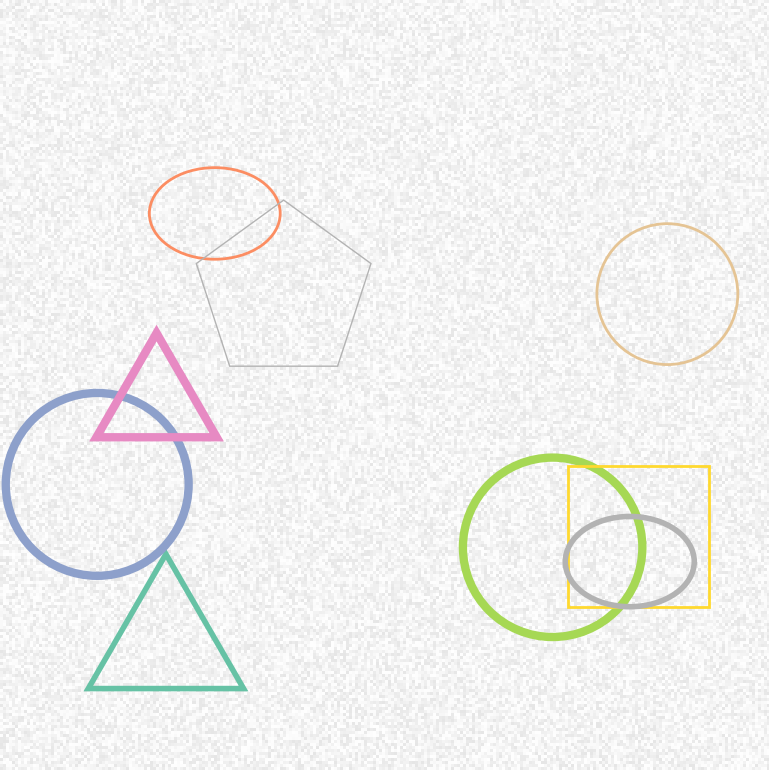[{"shape": "triangle", "thickness": 2, "radius": 0.58, "center": [0.215, 0.164]}, {"shape": "oval", "thickness": 1, "radius": 0.42, "center": [0.279, 0.723]}, {"shape": "circle", "thickness": 3, "radius": 0.59, "center": [0.126, 0.371]}, {"shape": "triangle", "thickness": 3, "radius": 0.45, "center": [0.203, 0.477]}, {"shape": "circle", "thickness": 3, "radius": 0.58, "center": [0.718, 0.289]}, {"shape": "square", "thickness": 1, "radius": 0.46, "center": [0.83, 0.303]}, {"shape": "circle", "thickness": 1, "radius": 0.46, "center": [0.867, 0.618]}, {"shape": "oval", "thickness": 2, "radius": 0.42, "center": [0.818, 0.271]}, {"shape": "pentagon", "thickness": 0.5, "radius": 0.6, "center": [0.368, 0.621]}]